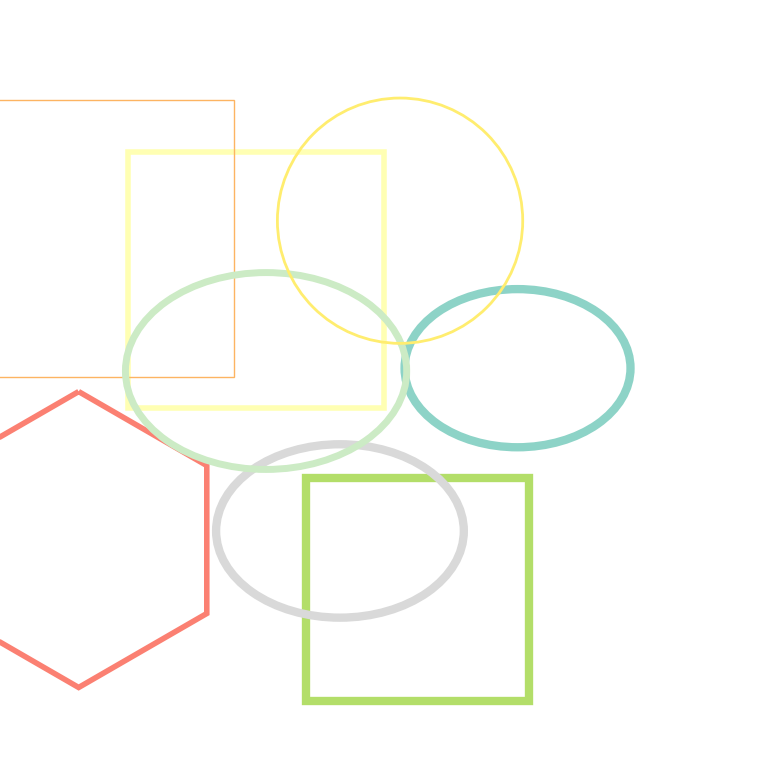[{"shape": "oval", "thickness": 3, "radius": 0.73, "center": [0.672, 0.522]}, {"shape": "square", "thickness": 2, "radius": 0.83, "center": [0.333, 0.637]}, {"shape": "hexagon", "thickness": 2, "radius": 0.96, "center": [0.102, 0.299]}, {"shape": "square", "thickness": 0.5, "radius": 0.9, "center": [0.124, 0.69]}, {"shape": "square", "thickness": 3, "radius": 0.72, "center": [0.543, 0.235]}, {"shape": "oval", "thickness": 3, "radius": 0.8, "center": [0.442, 0.31]}, {"shape": "oval", "thickness": 2.5, "radius": 0.91, "center": [0.346, 0.518]}, {"shape": "circle", "thickness": 1, "radius": 0.8, "center": [0.52, 0.713]}]